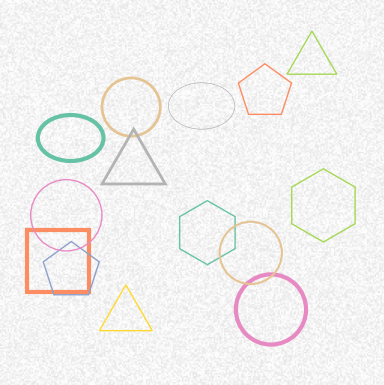[{"shape": "hexagon", "thickness": 1, "radius": 0.42, "center": [0.539, 0.396]}, {"shape": "oval", "thickness": 3, "radius": 0.43, "center": [0.184, 0.642]}, {"shape": "square", "thickness": 3, "radius": 0.4, "center": [0.15, 0.321]}, {"shape": "pentagon", "thickness": 1, "radius": 0.36, "center": [0.688, 0.762]}, {"shape": "pentagon", "thickness": 1, "radius": 0.38, "center": [0.185, 0.296]}, {"shape": "circle", "thickness": 1, "radius": 0.46, "center": [0.172, 0.441]}, {"shape": "circle", "thickness": 3, "radius": 0.46, "center": [0.704, 0.196]}, {"shape": "hexagon", "thickness": 1, "radius": 0.48, "center": [0.84, 0.466]}, {"shape": "triangle", "thickness": 1, "radius": 0.37, "center": [0.81, 0.845]}, {"shape": "triangle", "thickness": 1, "radius": 0.4, "center": [0.327, 0.181]}, {"shape": "circle", "thickness": 2, "radius": 0.38, "center": [0.341, 0.722]}, {"shape": "circle", "thickness": 1.5, "radius": 0.4, "center": [0.651, 0.343]}, {"shape": "triangle", "thickness": 2, "radius": 0.47, "center": [0.347, 0.57]}, {"shape": "oval", "thickness": 0.5, "radius": 0.43, "center": [0.524, 0.725]}]